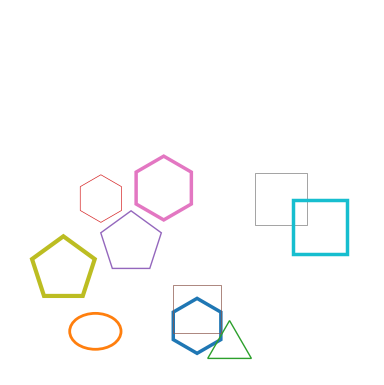[{"shape": "hexagon", "thickness": 2.5, "radius": 0.36, "center": [0.512, 0.154]}, {"shape": "oval", "thickness": 2, "radius": 0.33, "center": [0.248, 0.139]}, {"shape": "triangle", "thickness": 1, "radius": 0.33, "center": [0.596, 0.102]}, {"shape": "hexagon", "thickness": 0.5, "radius": 0.31, "center": [0.262, 0.484]}, {"shape": "pentagon", "thickness": 1, "radius": 0.41, "center": [0.34, 0.37]}, {"shape": "square", "thickness": 0.5, "radius": 0.32, "center": [0.511, 0.197]}, {"shape": "hexagon", "thickness": 2.5, "radius": 0.41, "center": [0.425, 0.512]}, {"shape": "square", "thickness": 0.5, "radius": 0.34, "center": [0.73, 0.484]}, {"shape": "pentagon", "thickness": 3, "radius": 0.43, "center": [0.165, 0.301]}, {"shape": "square", "thickness": 2.5, "radius": 0.35, "center": [0.831, 0.411]}]